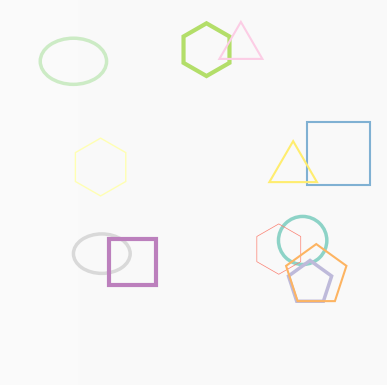[{"shape": "circle", "thickness": 2.5, "radius": 0.31, "center": [0.781, 0.375]}, {"shape": "hexagon", "thickness": 1, "radius": 0.38, "center": [0.26, 0.566]}, {"shape": "pentagon", "thickness": 2.5, "radius": 0.29, "center": [0.8, 0.265]}, {"shape": "hexagon", "thickness": 0.5, "radius": 0.33, "center": [0.719, 0.353]}, {"shape": "square", "thickness": 1.5, "radius": 0.41, "center": [0.874, 0.6]}, {"shape": "pentagon", "thickness": 1.5, "radius": 0.41, "center": [0.816, 0.284]}, {"shape": "hexagon", "thickness": 3, "radius": 0.34, "center": [0.533, 0.871]}, {"shape": "triangle", "thickness": 1.5, "radius": 0.32, "center": [0.622, 0.879]}, {"shape": "oval", "thickness": 2.5, "radius": 0.37, "center": [0.263, 0.341]}, {"shape": "square", "thickness": 3, "radius": 0.3, "center": [0.342, 0.32]}, {"shape": "oval", "thickness": 2.5, "radius": 0.43, "center": [0.189, 0.841]}, {"shape": "triangle", "thickness": 1.5, "radius": 0.35, "center": [0.757, 0.562]}]